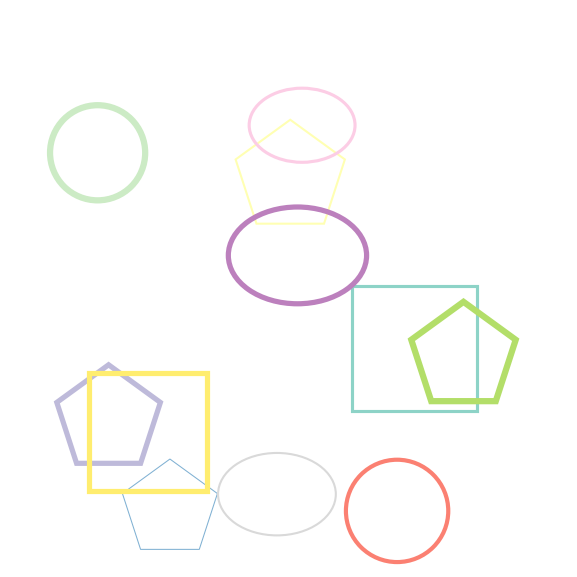[{"shape": "square", "thickness": 1.5, "radius": 0.54, "center": [0.718, 0.395]}, {"shape": "pentagon", "thickness": 1, "radius": 0.5, "center": [0.503, 0.692]}, {"shape": "pentagon", "thickness": 2.5, "radius": 0.47, "center": [0.188, 0.273]}, {"shape": "circle", "thickness": 2, "radius": 0.44, "center": [0.688, 0.114]}, {"shape": "pentagon", "thickness": 0.5, "radius": 0.43, "center": [0.294, 0.118]}, {"shape": "pentagon", "thickness": 3, "radius": 0.48, "center": [0.803, 0.381]}, {"shape": "oval", "thickness": 1.5, "radius": 0.46, "center": [0.523, 0.782]}, {"shape": "oval", "thickness": 1, "radius": 0.51, "center": [0.48, 0.143]}, {"shape": "oval", "thickness": 2.5, "radius": 0.6, "center": [0.515, 0.557]}, {"shape": "circle", "thickness": 3, "radius": 0.41, "center": [0.169, 0.735]}, {"shape": "square", "thickness": 2.5, "radius": 0.51, "center": [0.256, 0.252]}]